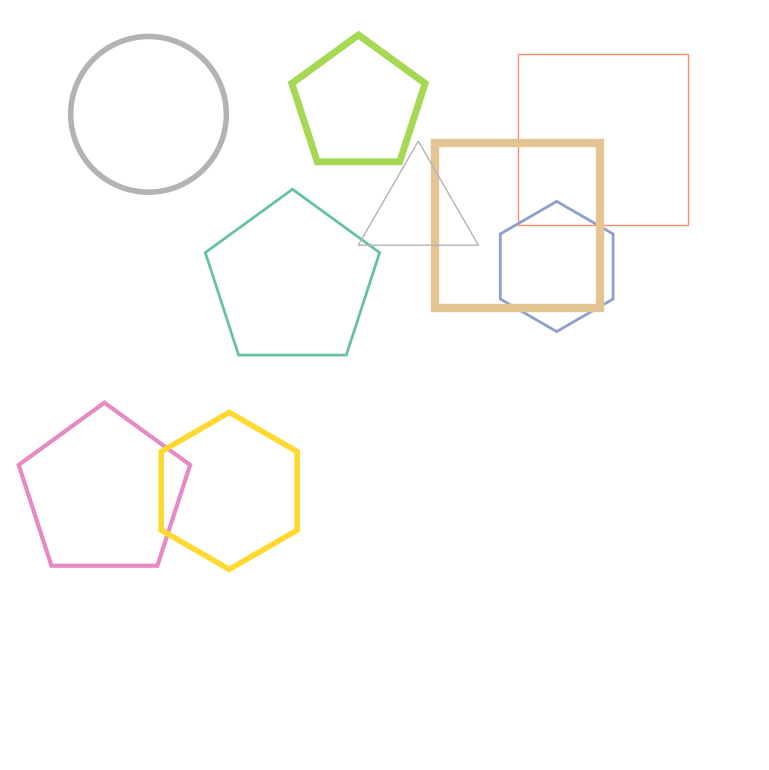[{"shape": "pentagon", "thickness": 1, "radius": 0.6, "center": [0.38, 0.635]}, {"shape": "square", "thickness": 0.5, "radius": 0.55, "center": [0.783, 0.819]}, {"shape": "hexagon", "thickness": 1, "radius": 0.42, "center": [0.723, 0.654]}, {"shape": "pentagon", "thickness": 1.5, "radius": 0.59, "center": [0.136, 0.36]}, {"shape": "pentagon", "thickness": 2.5, "radius": 0.46, "center": [0.466, 0.864]}, {"shape": "hexagon", "thickness": 2, "radius": 0.51, "center": [0.298, 0.363]}, {"shape": "square", "thickness": 3, "radius": 0.54, "center": [0.672, 0.707]}, {"shape": "circle", "thickness": 2, "radius": 0.51, "center": [0.193, 0.852]}, {"shape": "triangle", "thickness": 0.5, "radius": 0.45, "center": [0.543, 0.727]}]